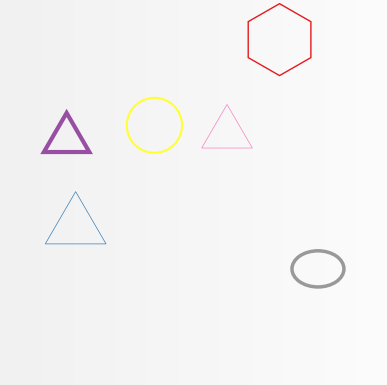[{"shape": "hexagon", "thickness": 1, "radius": 0.47, "center": [0.721, 0.897]}, {"shape": "triangle", "thickness": 0.5, "radius": 0.45, "center": [0.195, 0.412]}, {"shape": "triangle", "thickness": 3, "radius": 0.34, "center": [0.172, 0.639]}, {"shape": "circle", "thickness": 1.5, "radius": 0.36, "center": [0.398, 0.674]}, {"shape": "triangle", "thickness": 0.5, "radius": 0.38, "center": [0.586, 0.653]}, {"shape": "oval", "thickness": 2.5, "radius": 0.34, "center": [0.821, 0.302]}]